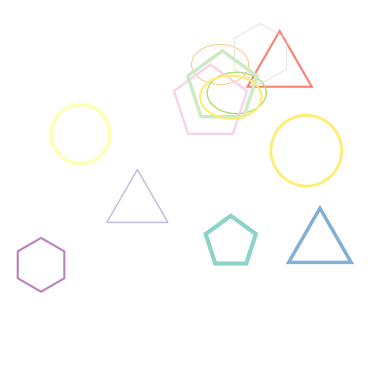[{"shape": "pentagon", "thickness": 3, "radius": 0.34, "center": [0.599, 0.371]}, {"shape": "circle", "thickness": 2.5, "radius": 0.38, "center": [0.209, 0.651]}, {"shape": "triangle", "thickness": 1, "radius": 0.46, "center": [0.357, 0.468]}, {"shape": "triangle", "thickness": 1.5, "radius": 0.48, "center": [0.726, 0.823]}, {"shape": "triangle", "thickness": 2.5, "radius": 0.47, "center": [0.831, 0.365]}, {"shape": "oval", "thickness": 0.5, "radius": 0.37, "center": [0.572, 0.833]}, {"shape": "oval", "thickness": 1, "radius": 0.38, "center": [0.615, 0.759]}, {"shape": "pentagon", "thickness": 1.5, "radius": 0.5, "center": [0.547, 0.733]}, {"shape": "hexagon", "thickness": 0.5, "radius": 0.39, "center": [0.676, 0.86]}, {"shape": "hexagon", "thickness": 1.5, "radius": 0.35, "center": [0.107, 0.312]}, {"shape": "pentagon", "thickness": 2.5, "radius": 0.47, "center": [0.578, 0.773]}, {"shape": "circle", "thickness": 2, "radius": 0.46, "center": [0.796, 0.609]}, {"shape": "oval", "thickness": 1.5, "radius": 0.4, "center": [0.6, 0.748]}]